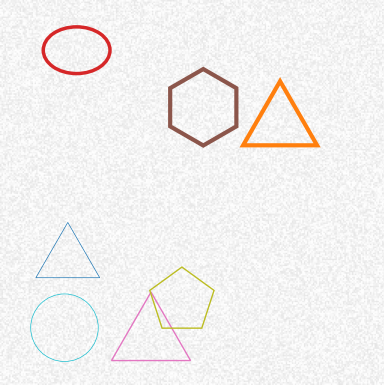[{"shape": "triangle", "thickness": 0.5, "radius": 0.48, "center": [0.176, 0.327]}, {"shape": "triangle", "thickness": 3, "radius": 0.55, "center": [0.728, 0.678]}, {"shape": "oval", "thickness": 2.5, "radius": 0.43, "center": [0.199, 0.87]}, {"shape": "hexagon", "thickness": 3, "radius": 0.5, "center": [0.528, 0.721]}, {"shape": "triangle", "thickness": 1, "radius": 0.59, "center": [0.392, 0.123]}, {"shape": "pentagon", "thickness": 1, "radius": 0.44, "center": [0.472, 0.219]}, {"shape": "circle", "thickness": 0.5, "radius": 0.44, "center": [0.167, 0.149]}]